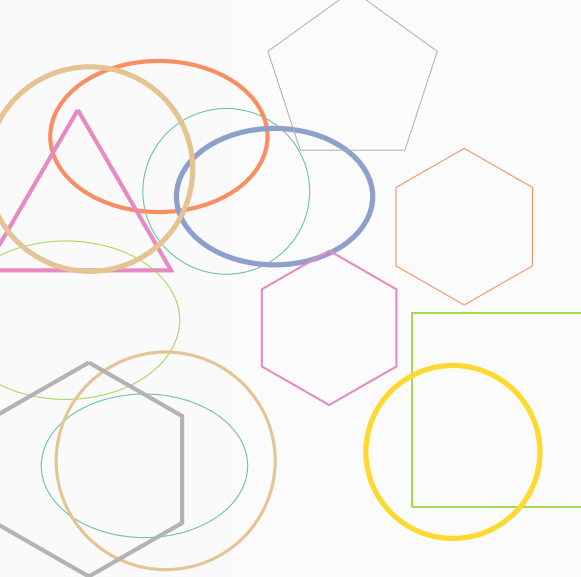[{"shape": "oval", "thickness": 0.5, "radius": 0.89, "center": [0.249, 0.193]}, {"shape": "circle", "thickness": 0.5, "radius": 0.72, "center": [0.389, 0.668]}, {"shape": "hexagon", "thickness": 0.5, "radius": 0.68, "center": [0.799, 0.607]}, {"shape": "oval", "thickness": 2, "radius": 0.93, "center": [0.273, 0.763]}, {"shape": "oval", "thickness": 2.5, "radius": 0.84, "center": [0.472, 0.659]}, {"shape": "hexagon", "thickness": 1, "radius": 0.67, "center": [0.566, 0.431]}, {"shape": "triangle", "thickness": 2, "radius": 0.93, "center": [0.134, 0.624]}, {"shape": "oval", "thickness": 0.5, "radius": 0.98, "center": [0.113, 0.445]}, {"shape": "square", "thickness": 1, "radius": 0.84, "center": [0.877, 0.289]}, {"shape": "circle", "thickness": 2.5, "radius": 0.75, "center": [0.779, 0.216]}, {"shape": "circle", "thickness": 2.5, "radius": 0.89, "center": [0.155, 0.706]}, {"shape": "circle", "thickness": 1.5, "radius": 0.94, "center": [0.285, 0.201]}, {"shape": "pentagon", "thickness": 0.5, "radius": 0.77, "center": [0.607, 0.863]}, {"shape": "hexagon", "thickness": 2, "radius": 0.93, "center": [0.153, 0.186]}]